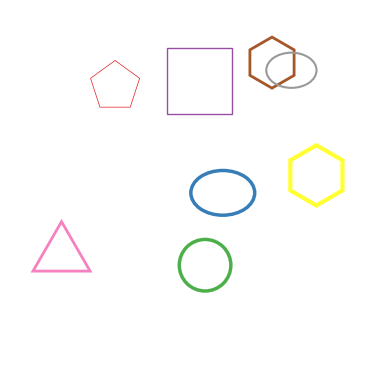[{"shape": "pentagon", "thickness": 0.5, "radius": 0.34, "center": [0.299, 0.776]}, {"shape": "oval", "thickness": 2.5, "radius": 0.41, "center": [0.579, 0.499]}, {"shape": "circle", "thickness": 2.5, "radius": 0.33, "center": [0.533, 0.311]}, {"shape": "square", "thickness": 1, "radius": 0.43, "center": [0.519, 0.789]}, {"shape": "hexagon", "thickness": 3, "radius": 0.39, "center": [0.822, 0.545]}, {"shape": "hexagon", "thickness": 2, "radius": 0.33, "center": [0.706, 0.837]}, {"shape": "triangle", "thickness": 2, "radius": 0.43, "center": [0.16, 0.339]}, {"shape": "oval", "thickness": 1.5, "radius": 0.33, "center": [0.757, 0.817]}]